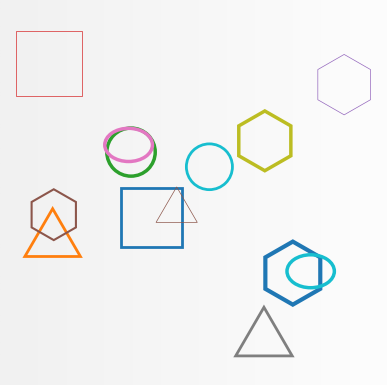[{"shape": "hexagon", "thickness": 3, "radius": 0.41, "center": [0.756, 0.291]}, {"shape": "square", "thickness": 2, "radius": 0.39, "center": [0.391, 0.435]}, {"shape": "triangle", "thickness": 2, "radius": 0.41, "center": [0.136, 0.375]}, {"shape": "circle", "thickness": 2.5, "radius": 0.31, "center": [0.338, 0.605]}, {"shape": "square", "thickness": 0.5, "radius": 0.42, "center": [0.127, 0.835]}, {"shape": "hexagon", "thickness": 0.5, "radius": 0.39, "center": [0.888, 0.78]}, {"shape": "triangle", "thickness": 0.5, "radius": 0.31, "center": [0.456, 0.453]}, {"shape": "hexagon", "thickness": 1.5, "radius": 0.33, "center": [0.139, 0.442]}, {"shape": "oval", "thickness": 2.5, "radius": 0.31, "center": [0.332, 0.624]}, {"shape": "triangle", "thickness": 2, "radius": 0.42, "center": [0.681, 0.118]}, {"shape": "hexagon", "thickness": 2.5, "radius": 0.39, "center": [0.683, 0.634]}, {"shape": "oval", "thickness": 2.5, "radius": 0.31, "center": [0.802, 0.295]}, {"shape": "circle", "thickness": 2, "radius": 0.3, "center": [0.54, 0.567]}]